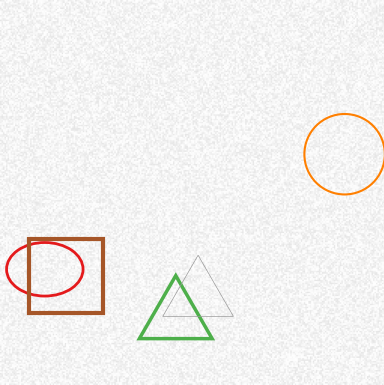[{"shape": "oval", "thickness": 2, "radius": 0.5, "center": [0.116, 0.301]}, {"shape": "triangle", "thickness": 2.5, "radius": 0.55, "center": [0.456, 0.175]}, {"shape": "circle", "thickness": 1.5, "radius": 0.52, "center": [0.895, 0.599]}, {"shape": "square", "thickness": 3, "radius": 0.48, "center": [0.171, 0.283]}, {"shape": "triangle", "thickness": 0.5, "radius": 0.53, "center": [0.515, 0.231]}]